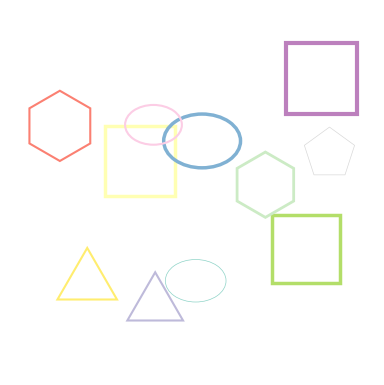[{"shape": "oval", "thickness": 0.5, "radius": 0.39, "center": [0.508, 0.271]}, {"shape": "square", "thickness": 2.5, "radius": 0.45, "center": [0.364, 0.582]}, {"shape": "triangle", "thickness": 1.5, "radius": 0.42, "center": [0.403, 0.209]}, {"shape": "hexagon", "thickness": 1.5, "radius": 0.46, "center": [0.155, 0.673]}, {"shape": "oval", "thickness": 2.5, "radius": 0.5, "center": [0.525, 0.634]}, {"shape": "square", "thickness": 2.5, "radius": 0.44, "center": [0.794, 0.354]}, {"shape": "oval", "thickness": 1.5, "radius": 0.37, "center": [0.399, 0.676]}, {"shape": "pentagon", "thickness": 0.5, "radius": 0.34, "center": [0.856, 0.601]}, {"shape": "square", "thickness": 3, "radius": 0.46, "center": [0.835, 0.795]}, {"shape": "hexagon", "thickness": 2, "radius": 0.42, "center": [0.689, 0.52]}, {"shape": "triangle", "thickness": 1.5, "radius": 0.45, "center": [0.227, 0.267]}]